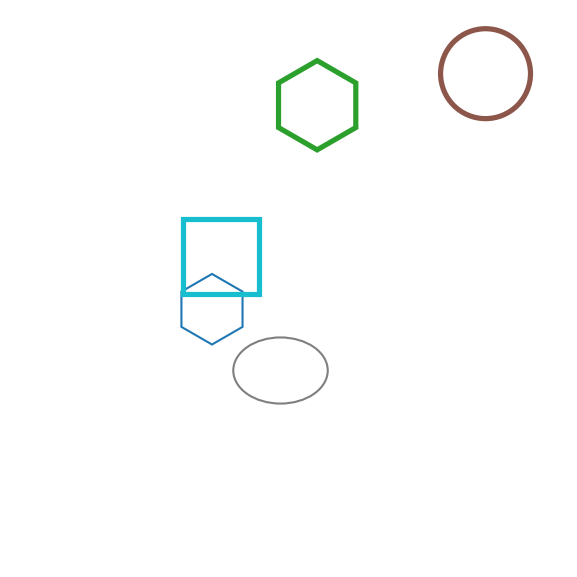[{"shape": "hexagon", "thickness": 1, "radius": 0.31, "center": [0.367, 0.464]}, {"shape": "hexagon", "thickness": 2.5, "radius": 0.39, "center": [0.549, 0.817]}, {"shape": "circle", "thickness": 2.5, "radius": 0.39, "center": [0.841, 0.872]}, {"shape": "oval", "thickness": 1, "radius": 0.41, "center": [0.486, 0.358]}, {"shape": "square", "thickness": 2.5, "radius": 0.33, "center": [0.383, 0.555]}]